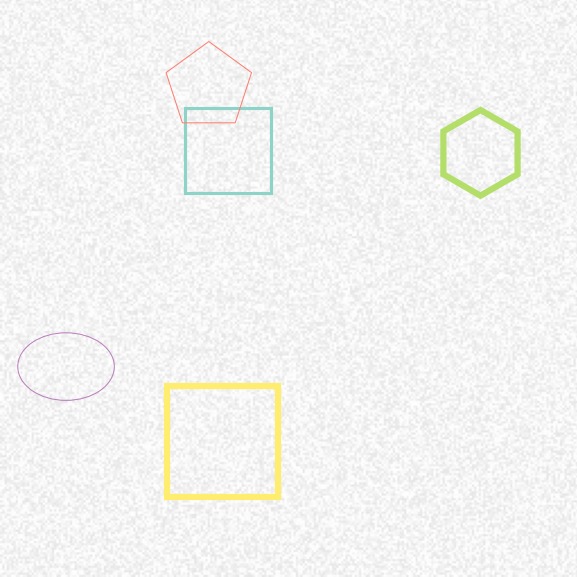[{"shape": "square", "thickness": 1.5, "radius": 0.37, "center": [0.395, 0.739]}, {"shape": "pentagon", "thickness": 0.5, "radius": 0.39, "center": [0.362, 0.849]}, {"shape": "hexagon", "thickness": 3, "radius": 0.37, "center": [0.832, 0.734]}, {"shape": "oval", "thickness": 0.5, "radius": 0.42, "center": [0.114, 0.364]}, {"shape": "square", "thickness": 3, "radius": 0.48, "center": [0.385, 0.235]}]